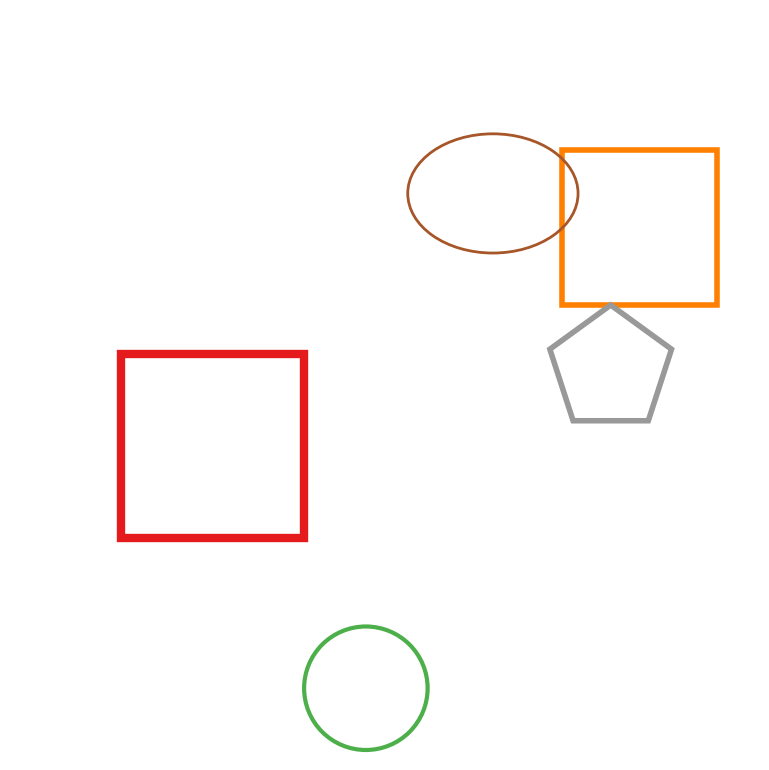[{"shape": "square", "thickness": 3, "radius": 0.6, "center": [0.276, 0.421]}, {"shape": "circle", "thickness": 1.5, "radius": 0.4, "center": [0.475, 0.106]}, {"shape": "square", "thickness": 2, "radius": 0.5, "center": [0.83, 0.704]}, {"shape": "oval", "thickness": 1, "radius": 0.55, "center": [0.64, 0.749]}, {"shape": "pentagon", "thickness": 2, "radius": 0.42, "center": [0.793, 0.521]}]